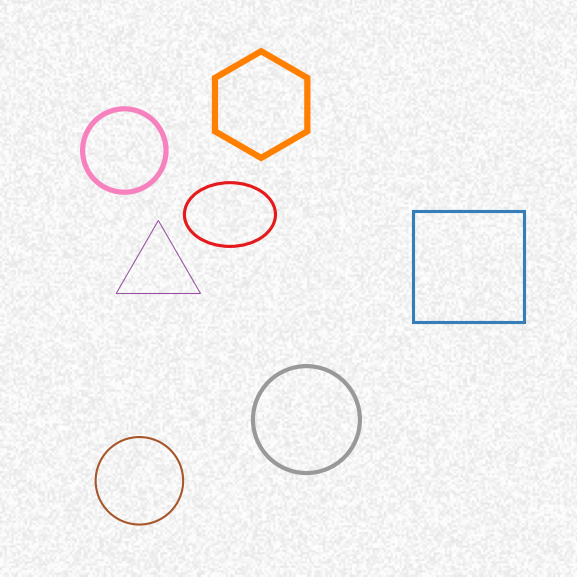[{"shape": "oval", "thickness": 1.5, "radius": 0.39, "center": [0.398, 0.628]}, {"shape": "square", "thickness": 1.5, "radius": 0.48, "center": [0.811, 0.538]}, {"shape": "triangle", "thickness": 0.5, "radius": 0.42, "center": [0.274, 0.533]}, {"shape": "hexagon", "thickness": 3, "radius": 0.46, "center": [0.452, 0.818]}, {"shape": "circle", "thickness": 1, "radius": 0.38, "center": [0.241, 0.167]}, {"shape": "circle", "thickness": 2.5, "radius": 0.36, "center": [0.215, 0.738]}, {"shape": "circle", "thickness": 2, "radius": 0.46, "center": [0.531, 0.273]}]